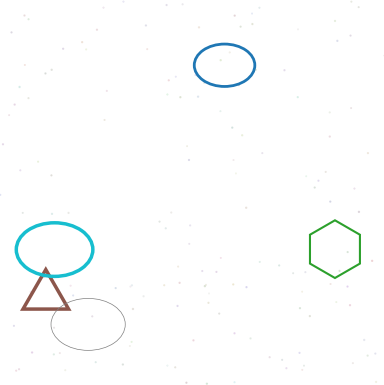[{"shape": "oval", "thickness": 2, "radius": 0.39, "center": [0.583, 0.83]}, {"shape": "hexagon", "thickness": 1.5, "radius": 0.37, "center": [0.87, 0.353]}, {"shape": "triangle", "thickness": 2.5, "radius": 0.34, "center": [0.119, 0.231]}, {"shape": "oval", "thickness": 0.5, "radius": 0.48, "center": [0.229, 0.157]}, {"shape": "oval", "thickness": 2.5, "radius": 0.5, "center": [0.142, 0.352]}]